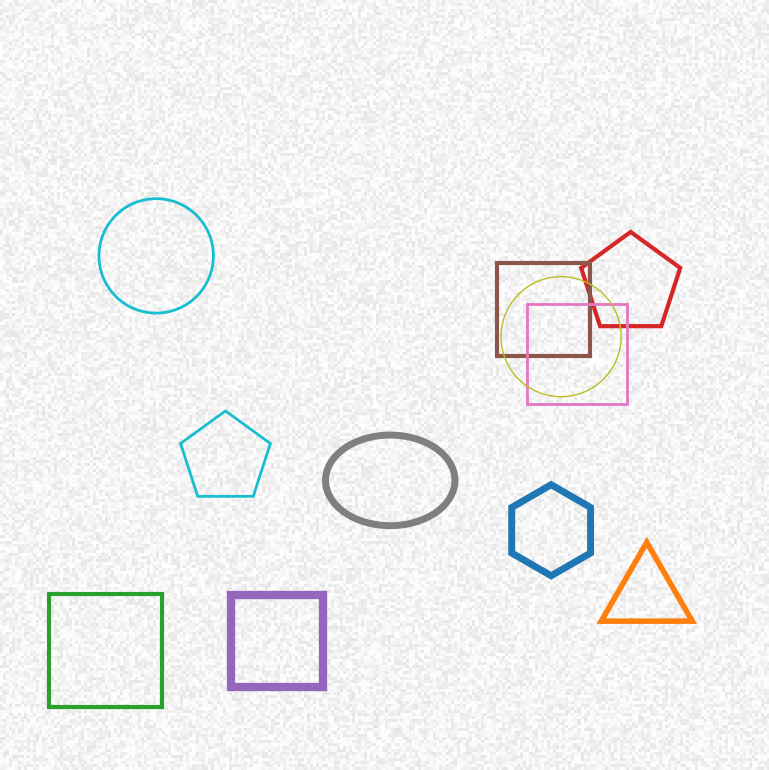[{"shape": "hexagon", "thickness": 2.5, "radius": 0.3, "center": [0.716, 0.311]}, {"shape": "triangle", "thickness": 2, "radius": 0.34, "center": [0.84, 0.227]}, {"shape": "square", "thickness": 1.5, "radius": 0.37, "center": [0.138, 0.155]}, {"shape": "pentagon", "thickness": 1.5, "radius": 0.34, "center": [0.819, 0.631]}, {"shape": "square", "thickness": 3, "radius": 0.3, "center": [0.36, 0.168]}, {"shape": "square", "thickness": 1.5, "radius": 0.3, "center": [0.706, 0.599]}, {"shape": "square", "thickness": 1, "radius": 0.32, "center": [0.75, 0.541]}, {"shape": "oval", "thickness": 2.5, "radius": 0.42, "center": [0.507, 0.376]}, {"shape": "circle", "thickness": 0.5, "radius": 0.39, "center": [0.729, 0.563]}, {"shape": "pentagon", "thickness": 1, "radius": 0.31, "center": [0.293, 0.405]}, {"shape": "circle", "thickness": 1, "radius": 0.37, "center": [0.203, 0.668]}]